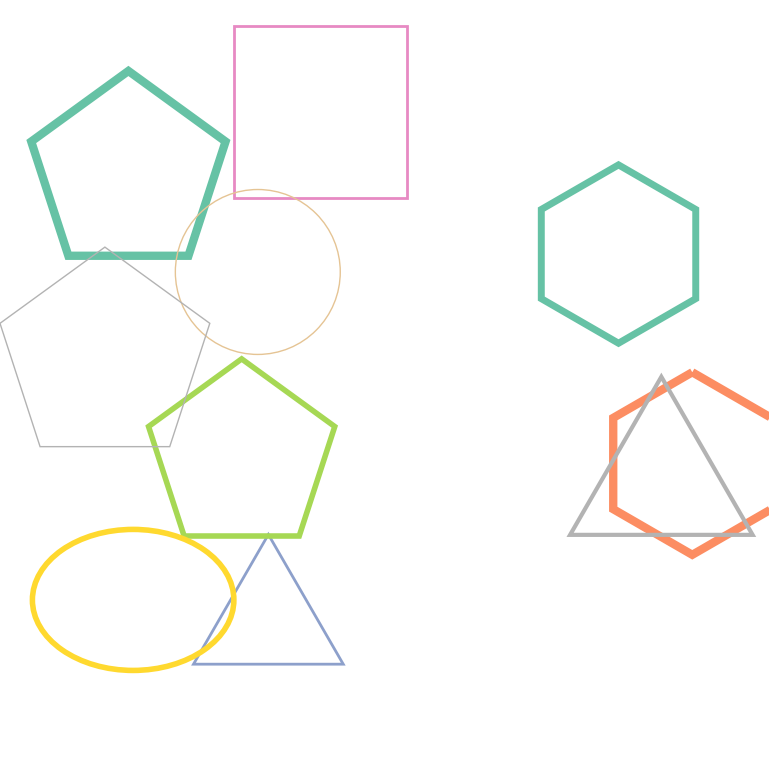[{"shape": "hexagon", "thickness": 2.5, "radius": 0.58, "center": [0.803, 0.67]}, {"shape": "pentagon", "thickness": 3, "radius": 0.66, "center": [0.167, 0.775]}, {"shape": "hexagon", "thickness": 3, "radius": 0.59, "center": [0.899, 0.398]}, {"shape": "triangle", "thickness": 1, "radius": 0.56, "center": [0.349, 0.194]}, {"shape": "square", "thickness": 1, "radius": 0.56, "center": [0.417, 0.854]}, {"shape": "pentagon", "thickness": 2, "radius": 0.64, "center": [0.314, 0.407]}, {"shape": "oval", "thickness": 2, "radius": 0.65, "center": [0.173, 0.221]}, {"shape": "circle", "thickness": 0.5, "radius": 0.54, "center": [0.335, 0.647]}, {"shape": "triangle", "thickness": 1.5, "radius": 0.68, "center": [0.859, 0.374]}, {"shape": "pentagon", "thickness": 0.5, "radius": 0.72, "center": [0.136, 0.536]}]